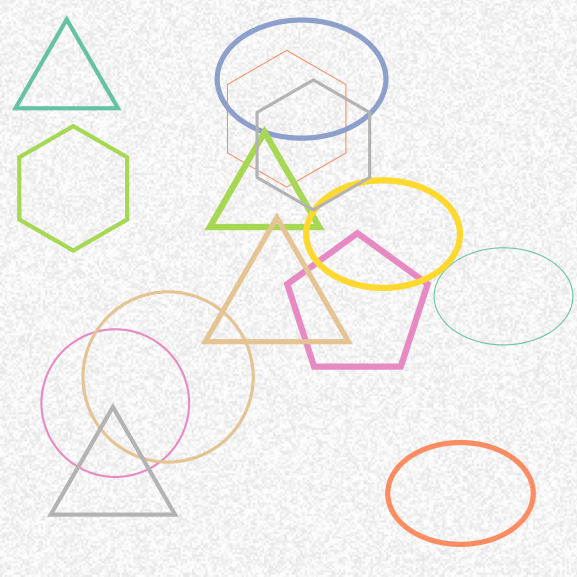[{"shape": "triangle", "thickness": 2, "radius": 0.51, "center": [0.116, 0.863]}, {"shape": "oval", "thickness": 0.5, "radius": 0.6, "center": [0.872, 0.486]}, {"shape": "oval", "thickness": 2.5, "radius": 0.63, "center": [0.797, 0.145]}, {"shape": "hexagon", "thickness": 0.5, "radius": 0.59, "center": [0.496, 0.794]}, {"shape": "oval", "thickness": 2.5, "radius": 0.73, "center": [0.522, 0.862]}, {"shape": "circle", "thickness": 1, "radius": 0.64, "center": [0.2, 0.301]}, {"shape": "pentagon", "thickness": 3, "radius": 0.64, "center": [0.619, 0.468]}, {"shape": "hexagon", "thickness": 2, "radius": 0.54, "center": [0.127, 0.673]}, {"shape": "triangle", "thickness": 3, "radius": 0.55, "center": [0.458, 0.661]}, {"shape": "oval", "thickness": 3, "radius": 0.67, "center": [0.663, 0.594]}, {"shape": "triangle", "thickness": 2.5, "radius": 0.72, "center": [0.479, 0.479]}, {"shape": "circle", "thickness": 1.5, "radius": 0.74, "center": [0.291, 0.346]}, {"shape": "triangle", "thickness": 2, "radius": 0.62, "center": [0.196, 0.17]}, {"shape": "hexagon", "thickness": 1.5, "radius": 0.56, "center": [0.543, 0.748]}]